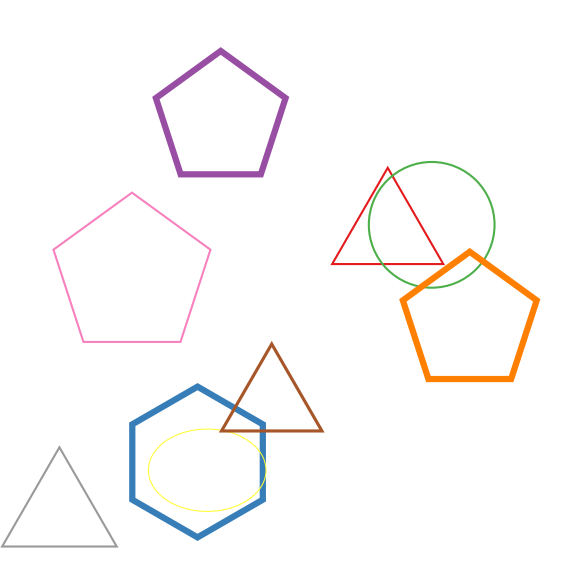[{"shape": "triangle", "thickness": 1, "radius": 0.56, "center": [0.671, 0.597]}, {"shape": "hexagon", "thickness": 3, "radius": 0.65, "center": [0.342, 0.199]}, {"shape": "circle", "thickness": 1, "radius": 0.54, "center": [0.748, 0.61]}, {"shape": "pentagon", "thickness": 3, "radius": 0.59, "center": [0.382, 0.793]}, {"shape": "pentagon", "thickness": 3, "radius": 0.61, "center": [0.813, 0.441]}, {"shape": "oval", "thickness": 0.5, "radius": 0.51, "center": [0.359, 0.185]}, {"shape": "triangle", "thickness": 1.5, "radius": 0.5, "center": [0.471, 0.303]}, {"shape": "pentagon", "thickness": 1, "radius": 0.71, "center": [0.229, 0.523]}, {"shape": "triangle", "thickness": 1, "radius": 0.57, "center": [0.103, 0.11]}]